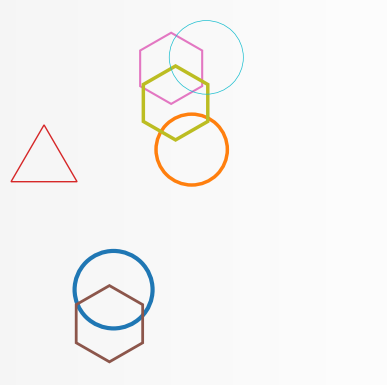[{"shape": "circle", "thickness": 3, "radius": 0.5, "center": [0.293, 0.248]}, {"shape": "circle", "thickness": 2.5, "radius": 0.46, "center": [0.495, 0.611]}, {"shape": "triangle", "thickness": 1, "radius": 0.49, "center": [0.114, 0.577]}, {"shape": "hexagon", "thickness": 2, "radius": 0.5, "center": [0.282, 0.159]}, {"shape": "hexagon", "thickness": 1.5, "radius": 0.46, "center": [0.442, 0.823]}, {"shape": "hexagon", "thickness": 2.5, "radius": 0.48, "center": [0.453, 0.733]}, {"shape": "circle", "thickness": 0.5, "radius": 0.48, "center": [0.532, 0.851]}]